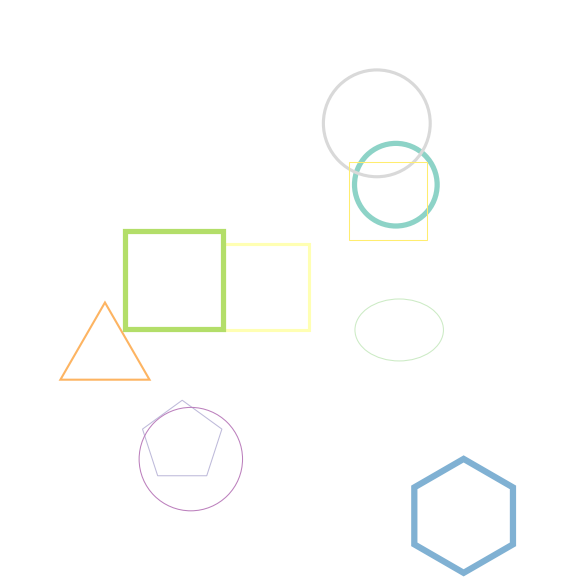[{"shape": "circle", "thickness": 2.5, "radius": 0.36, "center": [0.685, 0.679]}, {"shape": "square", "thickness": 1.5, "radius": 0.37, "center": [0.461, 0.502]}, {"shape": "pentagon", "thickness": 0.5, "radius": 0.36, "center": [0.315, 0.234]}, {"shape": "hexagon", "thickness": 3, "radius": 0.49, "center": [0.803, 0.106]}, {"shape": "triangle", "thickness": 1, "radius": 0.45, "center": [0.182, 0.386]}, {"shape": "square", "thickness": 2.5, "radius": 0.43, "center": [0.301, 0.514]}, {"shape": "circle", "thickness": 1.5, "radius": 0.46, "center": [0.652, 0.786]}, {"shape": "circle", "thickness": 0.5, "radius": 0.45, "center": [0.33, 0.204]}, {"shape": "oval", "thickness": 0.5, "radius": 0.38, "center": [0.691, 0.428]}, {"shape": "square", "thickness": 0.5, "radius": 0.34, "center": [0.672, 0.651]}]